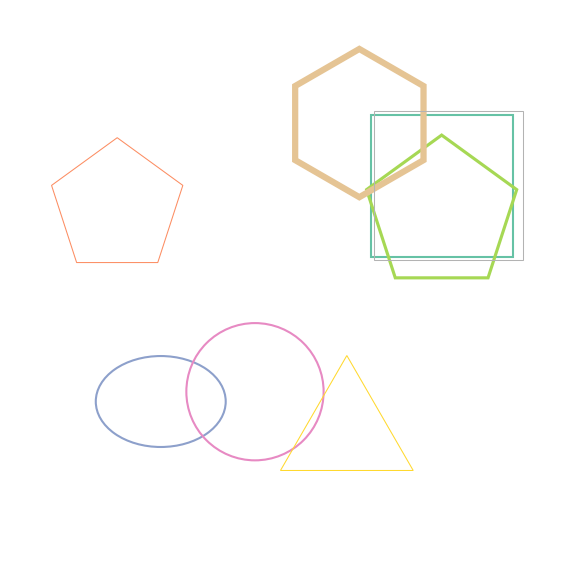[{"shape": "square", "thickness": 1, "radius": 0.61, "center": [0.765, 0.677]}, {"shape": "pentagon", "thickness": 0.5, "radius": 0.6, "center": [0.203, 0.641]}, {"shape": "oval", "thickness": 1, "radius": 0.56, "center": [0.278, 0.304]}, {"shape": "circle", "thickness": 1, "radius": 0.59, "center": [0.442, 0.321]}, {"shape": "pentagon", "thickness": 1.5, "radius": 0.68, "center": [0.765, 0.629]}, {"shape": "triangle", "thickness": 0.5, "radius": 0.66, "center": [0.601, 0.251]}, {"shape": "hexagon", "thickness": 3, "radius": 0.64, "center": [0.622, 0.786]}, {"shape": "square", "thickness": 0.5, "radius": 0.65, "center": [0.776, 0.679]}]